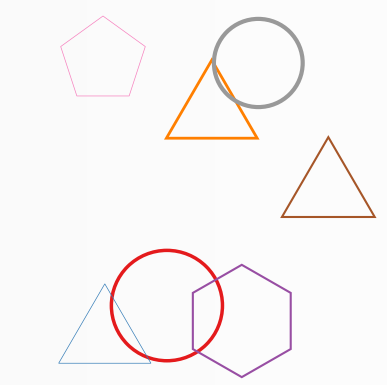[{"shape": "circle", "thickness": 2.5, "radius": 0.72, "center": [0.431, 0.206]}, {"shape": "triangle", "thickness": 0.5, "radius": 0.69, "center": [0.27, 0.125]}, {"shape": "hexagon", "thickness": 1.5, "radius": 0.73, "center": [0.624, 0.166]}, {"shape": "triangle", "thickness": 2, "radius": 0.68, "center": [0.547, 0.709]}, {"shape": "triangle", "thickness": 1.5, "radius": 0.69, "center": [0.847, 0.505]}, {"shape": "pentagon", "thickness": 0.5, "radius": 0.57, "center": [0.266, 0.844]}, {"shape": "circle", "thickness": 3, "radius": 0.57, "center": [0.667, 0.836]}]